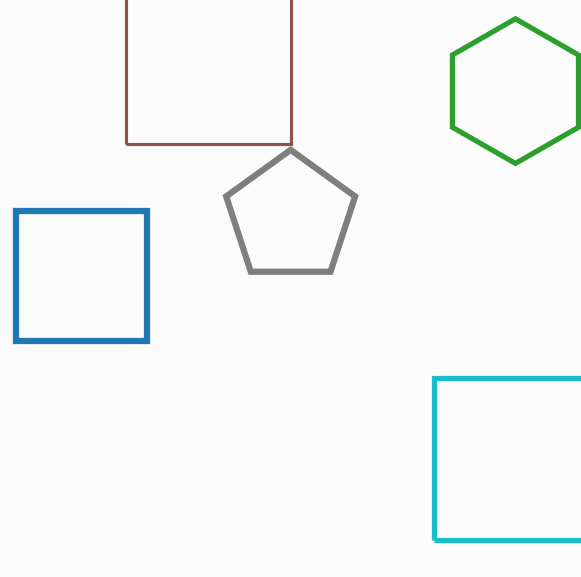[{"shape": "square", "thickness": 3, "radius": 0.56, "center": [0.14, 0.522]}, {"shape": "hexagon", "thickness": 2.5, "radius": 0.63, "center": [0.887, 0.841]}, {"shape": "square", "thickness": 1.5, "radius": 0.71, "center": [0.358, 0.892]}, {"shape": "pentagon", "thickness": 3, "radius": 0.58, "center": [0.5, 0.623]}, {"shape": "square", "thickness": 2.5, "radius": 0.7, "center": [0.886, 0.204]}]